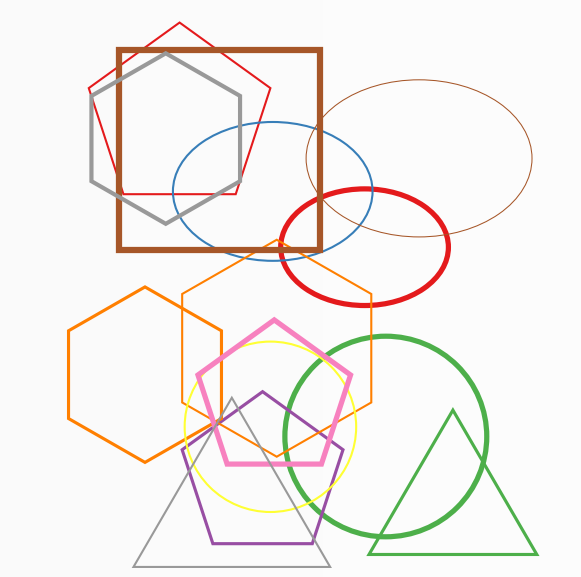[{"shape": "oval", "thickness": 2.5, "radius": 0.72, "center": [0.627, 0.571]}, {"shape": "pentagon", "thickness": 1, "radius": 0.82, "center": [0.309, 0.796]}, {"shape": "oval", "thickness": 1, "radius": 0.86, "center": [0.469, 0.668]}, {"shape": "triangle", "thickness": 1.5, "radius": 0.83, "center": [0.779, 0.122]}, {"shape": "circle", "thickness": 2.5, "radius": 0.87, "center": [0.664, 0.243]}, {"shape": "pentagon", "thickness": 1.5, "radius": 0.73, "center": [0.452, 0.175]}, {"shape": "hexagon", "thickness": 1.5, "radius": 0.76, "center": [0.249, 0.35]}, {"shape": "hexagon", "thickness": 1, "radius": 0.94, "center": [0.476, 0.396]}, {"shape": "circle", "thickness": 1, "radius": 0.74, "center": [0.465, 0.26]}, {"shape": "oval", "thickness": 0.5, "radius": 0.97, "center": [0.721, 0.725]}, {"shape": "square", "thickness": 3, "radius": 0.86, "center": [0.377, 0.739]}, {"shape": "pentagon", "thickness": 2.5, "radius": 0.69, "center": [0.472, 0.307]}, {"shape": "hexagon", "thickness": 2, "radius": 0.74, "center": [0.285, 0.759]}, {"shape": "triangle", "thickness": 1, "radius": 0.98, "center": [0.399, 0.115]}]